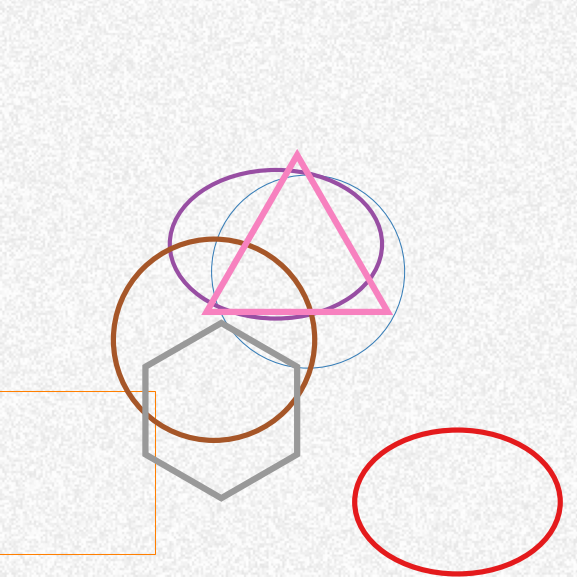[{"shape": "oval", "thickness": 2.5, "radius": 0.89, "center": [0.792, 0.13]}, {"shape": "circle", "thickness": 0.5, "radius": 0.84, "center": [0.534, 0.529]}, {"shape": "oval", "thickness": 2, "radius": 0.92, "center": [0.478, 0.576]}, {"shape": "square", "thickness": 0.5, "radius": 0.7, "center": [0.128, 0.181]}, {"shape": "circle", "thickness": 2.5, "radius": 0.87, "center": [0.371, 0.411]}, {"shape": "triangle", "thickness": 3, "radius": 0.91, "center": [0.515, 0.55]}, {"shape": "hexagon", "thickness": 3, "radius": 0.76, "center": [0.383, 0.288]}]